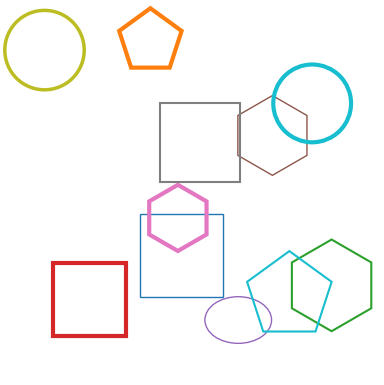[{"shape": "square", "thickness": 1, "radius": 0.54, "center": [0.471, 0.336]}, {"shape": "pentagon", "thickness": 3, "radius": 0.43, "center": [0.391, 0.893]}, {"shape": "hexagon", "thickness": 1.5, "radius": 0.6, "center": [0.861, 0.259]}, {"shape": "square", "thickness": 3, "radius": 0.47, "center": [0.233, 0.223]}, {"shape": "oval", "thickness": 1, "radius": 0.43, "center": [0.619, 0.169]}, {"shape": "hexagon", "thickness": 1, "radius": 0.52, "center": [0.708, 0.648]}, {"shape": "hexagon", "thickness": 3, "radius": 0.43, "center": [0.462, 0.434]}, {"shape": "square", "thickness": 1.5, "radius": 0.51, "center": [0.519, 0.63]}, {"shape": "circle", "thickness": 2.5, "radius": 0.52, "center": [0.116, 0.87]}, {"shape": "pentagon", "thickness": 1.5, "radius": 0.58, "center": [0.752, 0.232]}, {"shape": "circle", "thickness": 3, "radius": 0.51, "center": [0.811, 0.731]}]